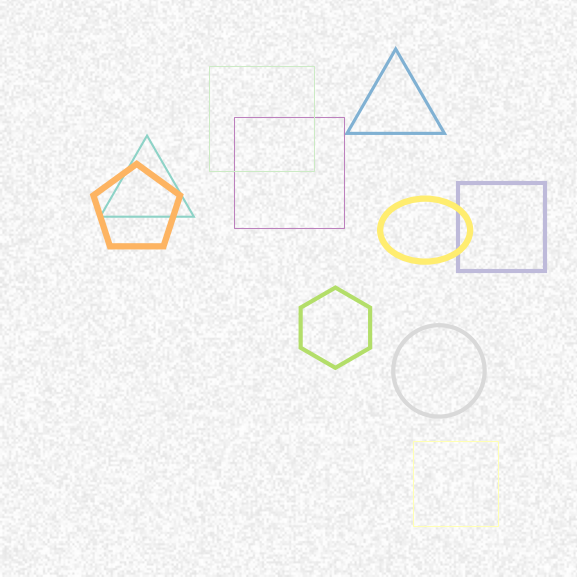[{"shape": "triangle", "thickness": 1, "radius": 0.47, "center": [0.255, 0.671]}, {"shape": "square", "thickness": 0.5, "radius": 0.37, "center": [0.788, 0.162]}, {"shape": "square", "thickness": 2, "radius": 0.38, "center": [0.869, 0.606]}, {"shape": "triangle", "thickness": 1.5, "radius": 0.49, "center": [0.685, 0.817]}, {"shape": "pentagon", "thickness": 3, "radius": 0.39, "center": [0.237, 0.636]}, {"shape": "hexagon", "thickness": 2, "radius": 0.35, "center": [0.581, 0.432]}, {"shape": "circle", "thickness": 2, "radius": 0.4, "center": [0.76, 0.357]}, {"shape": "square", "thickness": 0.5, "radius": 0.48, "center": [0.501, 0.701]}, {"shape": "square", "thickness": 0.5, "radius": 0.45, "center": [0.453, 0.794]}, {"shape": "oval", "thickness": 3, "radius": 0.39, "center": [0.736, 0.601]}]